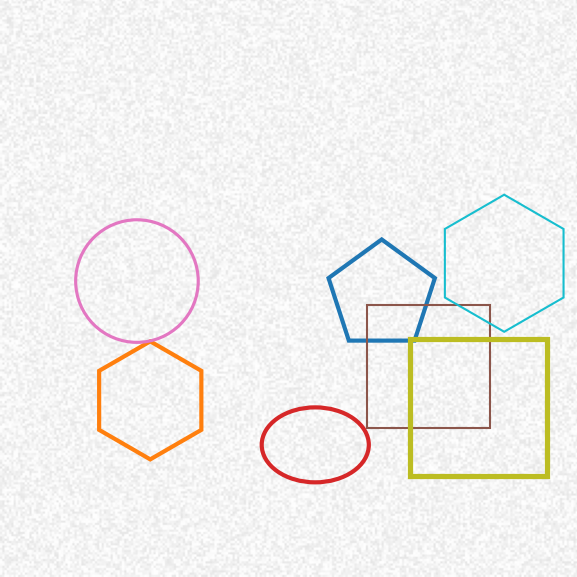[{"shape": "pentagon", "thickness": 2, "radius": 0.48, "center": [0.661, 0.488]}, {"shape": "hexagon", "thickness": 2, "radius": 0.51, "center": [0.26, 0.306]}, {"shape": "oval", "thickness": 2, "radius": 0.46, "center": [0.546, 0.229]}, {"shape": "square", "thickness": 1, "radius": 0.53, "center": [0.742, 0.365]}, {"shape": "circle", "thickness": 1.5, "radius": 0.53, "center": [0.237, 0.512]}, {"shape": "square", "thickness": 2.5, "radius": 0.59, "center": [0.828, 0.293]}, {"shape": "hexagon", "thickness": 1, "radius": 0.59, "center": [0.873, 0.543]}]